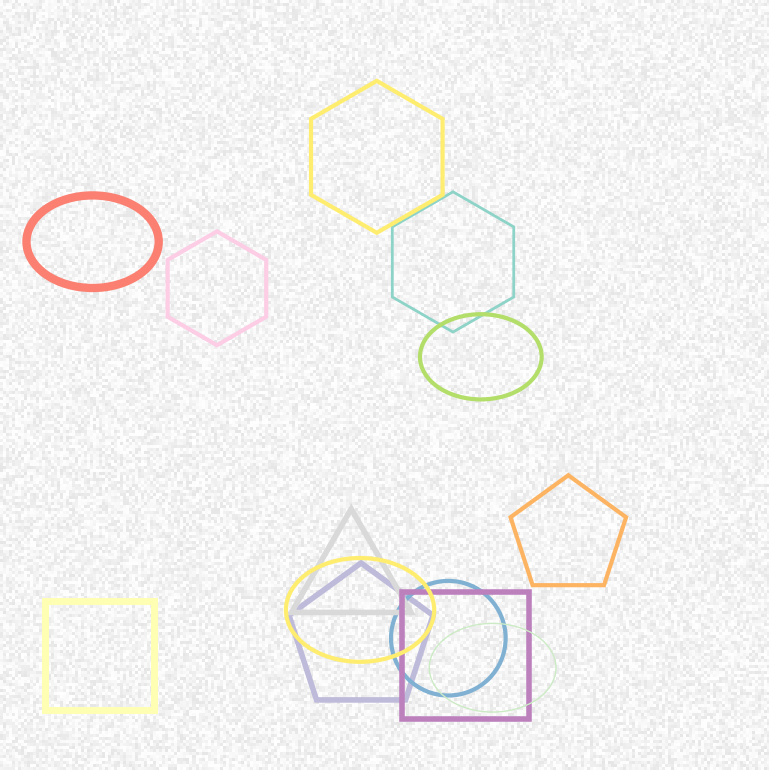[{"shape": "hexagon", "thickness": 1, "radius": 0.46, "center": [0.588, 0.66]}, {"shape": "square", "thickness": 2.5, "radius": 0.35, "center": [0.129, 0.149]}, {"shape": "pentagon", "thickness": 2, "radius": 0.49, "center": [0.469, 0.171]}, {"shape": "oval", "thickness": 3, "radius": 0.43, "center": [0.12, 0.686]}, {"shape": "circle", "thickness": 1.5, "radius": 0.37, "center": [0.582, 0.171]}, {"shape": "pentagon", "thickness": 1.5, "radius": 0.39, "center": [0.738, 0.304]}, {"shape": "oval", "thickness": 1.5, "radius": 0.4, "center": [0.624, 0.537]}, {"shape": "hexagon", "thickness": 1.5, "radius": 0.37, "center": [0.282, 0.626]}, {"shape": "triangle", "thickness": 2, "radius": 0.45, "center": [0.456, 0.249]}, {"shape": "square", "thickness": 2, "radius": 0.41, "center": [0.604, 0.149]}, {"shape": "oval", "thickness": 0.5, "radius": 0.41, "center": [0.64, 0.133]}, {"shape": "oval", "thickness": 1.5, "radius": 0.48, "center": [0.468, 0.208]}, {"shape": "hexagon", "thickness": 1.5, "radius": 0.49, "center": [0.489, 0.796]}]